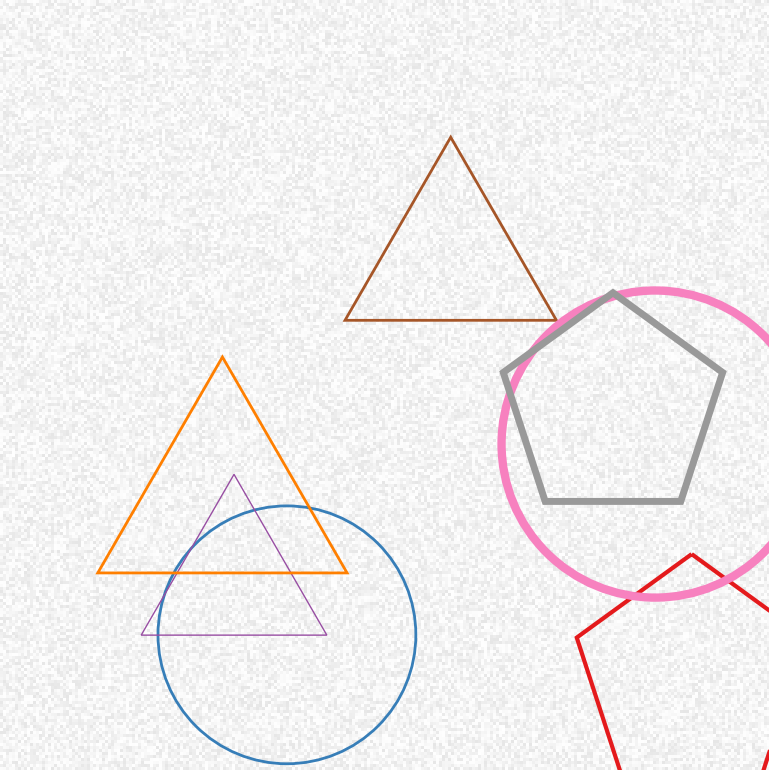[{"shape": "pentagon", "thickness": 1.5, "radius": 0.78, "center": [0.898, 0.123]}, {"shape": "circle", "thickness": 1, "radius": 0.84, "center": [0.373, 0.176]}, {"shape": "triangle", "thickness": 0.5, "radius": 0.7, "center": [0.304, 0.245]}, {"shape": "triangle", "thickness": 1, "radius": 0.93, "center": [0.289, 0.349]}, {"shape": "triangle", "thickness": 1, "radius": 0.79, "center": [0.585, 0.663]}, {"shape": "circle", "thickness": 3, "radius": 1.0, "center": [0.851, 0.423]}, {"shape": "pentagon", "thickness": 2.5, "radius": 0.75, "center": [0.796, 0.47]}]